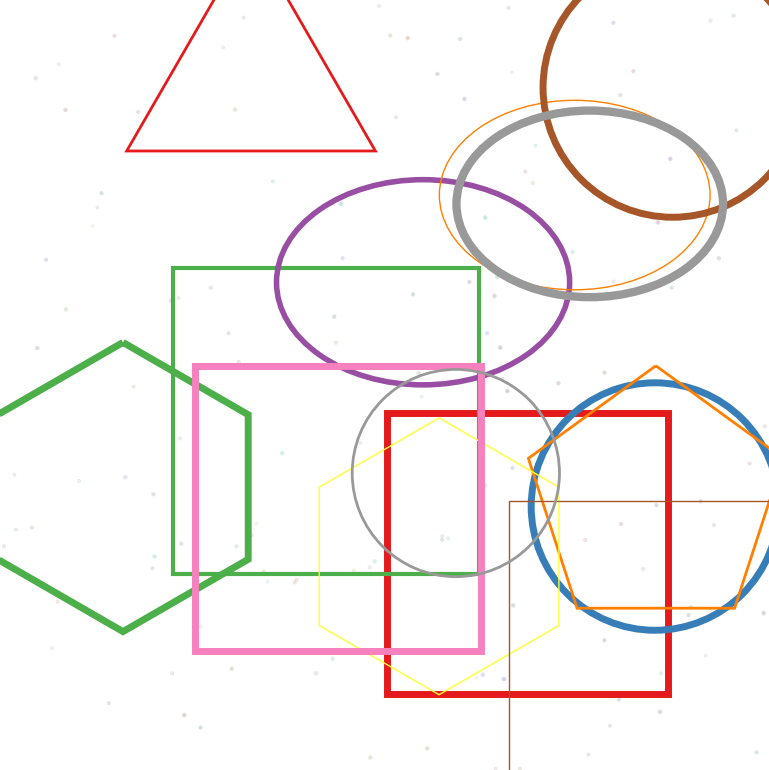[{"shape": "triangle", "thickness": 1, "radius": 0.93, "center": [0.326, 0.897]}, {"shape": "square", "thickness": 2.5, "radius": 0.91, "center": [0.685, 0.281]}, {"shape": "circle", "thickness": 2.5, "radius": 0.8, "center": [0.851, 0.342]}, {"shape": "square", "thickness": 1.5, "radius": 0.99, "center": [0.423, 0.454]}, {"shape": "hexagon", "thickness": 2.5, "radius": 0.94, "center": [0.16, 0.368]}, {"shape": "oval", "thickness": 2, "radius": 0.95, "center": [0.549, 0.633]}, {"shape": "oval", "thickness": 0.5, "radius": 0.88, "center": [0.746, 0.747]}, {"shape": "pentagon", "thickness": 1, "radius": 0.87, "center": [0.852, 0.351]}, {"shape": "hexagon", "thickness": 0.5, "radius": 0.9, "center": [0.57, 0.278]}, {"shape": "square", "thickness": 0.5, "radius": 0.92, "center": [0.844, 0.166]}, {"shape": "circle", "thickness": 2.5, "radius": 0.84, "center": [0.874, 0.886]}, {"shape": "square", "thickness": 2.5, "radius": 0.93, "center": [0.439, 0.34]}, {"shape": "oval", "thickness": 3, "radius": 0.87, "center": [0.766, 0.735]}, {"shape": "circle", "thickness": 1, "radius": 0.67, "center": [0.592, 0.386]}]